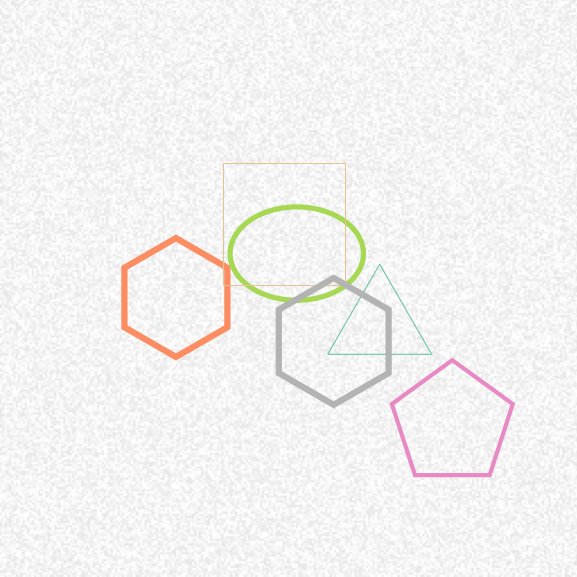[{"shape": "triangle", "thickness": 0.5, "radius": 0.52, "center": [0.657, 0.438]}, {"shape": "hexagon", "thickness": 3, "radius": 0.51, "center": [0.305, 0.484]}, {"shape": "pentagon", "thickness": 2, "radius": 0.55, "center": [0.783, 0.265]}, {"shape": "oval", "thickness": 2.5, "radius": 0.58, "center": [0.514, 0.56]}, {"shape": "square", "thickness": 0.5, "radius": 0.53, "center": [0.492, 0.611]}, {"shape": "hexagon", "thickness": 3, "radius": 0.55, "center": [0.578, 0.408]}]